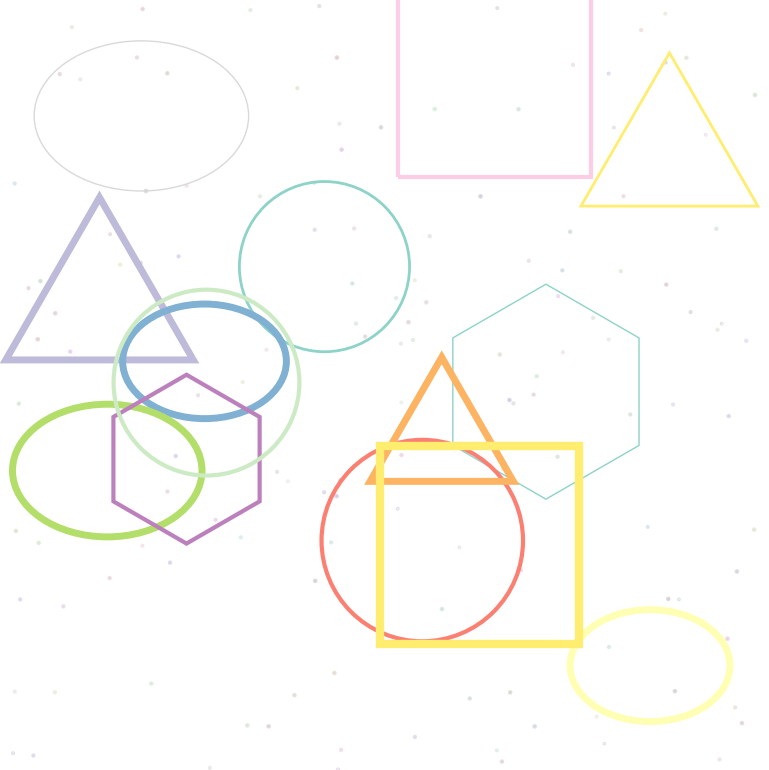[{"shape": "circle", "thickness": 1, "radius": 0.55, "center": [0.421, 0.654]}, {"shape": "hexagon", "thickness": 0.5, "radius": 0.7, "center": [0.709, 0.491]}, {"shape": "oval", "thickness": 2.5, "radius": 0.52, "center": [0.844, 0.136]}, {"shape": "triangle", "thickness": 2.5, "radius": 0.7, "center": [0.129, 0.603]}, {"shape": "circle", "thickness": 1.5, "radius": 0.65, "center": [0.548, 0.298]}, {"shape": "oval", "thickness": 2.5, "radius": 0.53, "center": [0.266, 0.531]}, {"shape": "triangle", "thickness": 2.5, "radius": 0.54, "center": [0.574, 0.429]}, {"shape": "oval", "thickness": 2.5, "radius": 0.62, "center": [0.139, 0.389]}, {"shape": "square", "thickness": 1.5, "radius": 0.63, "center": [0.643, 0.896]}, {"shape": "oval", "thickness": 0.5, "radius": 0.7, "center": [0.184, 0.849]}, {"shape": "hexagon", "thickness": 1.5, "radius": 0.55, "center": [0.242, 0.404]}, {"shape": "circle", "thickness": 1.5, "radius": 0.6, "center": [0.268, 0.503]}, {"shape": "square", "thickness": 3, "radius": 0.64, "center": [0.623, 0.292]}, {"shape": "triangle", "thickness": 1, "radius": 0.66, "center": [0.869, 0.799]}]